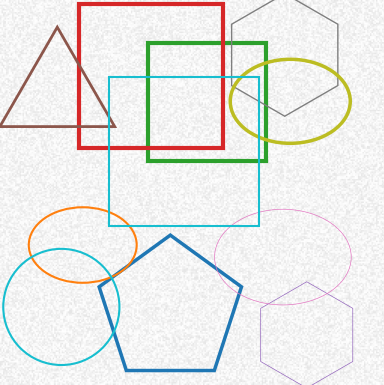[{"shape": "pentagon", "thickness": 2.5, "radius": 0.97, "center": [0.442, 0.195]}, {"shape": "oval", "thickness": 1.5, "radius": 0.7, "center": [0.215, 0.364]}, {"shape": "square", "thickness": 3, "radius": 0.77, "center": [0.538, 0.736]}, {"shape": "square", "thickness": 3, "radius": 0.94, "center": [0.393, 0.803]}, {"shape": "hexagon", "thickness": 0.5, "radius": 0.69, "center": [0.797, 0.13]}, {"shape": "triangle", "thickness": 2, "radius": 0.86, "center": [0.149, 0.757]}, {"shape": "oval", "thickness": 0.5, "radius": 0.89, "center": [0.735, 0.332]}, {"shape": "hexagon", "thickness": 1, "radius": 0.8, "center": [0.74, 0.857]}, {"shape": "oval", "thickness": 2.5, "radius": 0.78, "center": [0.754, 0.737]}, {"shape": "circle", "thickness": 1.5, "radius": 0.75, "center": [0.159, 0.203]}, {"shape": "square", "thickness": 1.5, "radius": 0.97, "center": [0.478, 0.607]}]